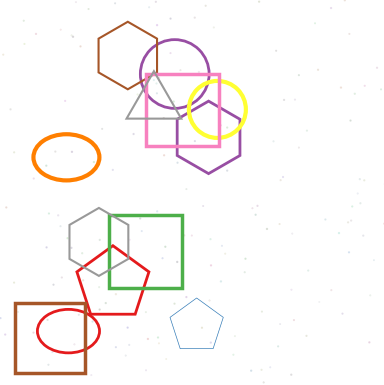[{"shape": "pentagon", "thickness": 2, "radius": 0.49, "center": [0.293, 0.263]}, {"shape": "oval", "thickness": 2, "radius": 0.4, "center": [0.178, 0.14]}, {"shape": "pentagon", "thickness": 0.5, "radius": 0.36, "center": [0.511, 0.153]}, {"shape": "square", "thickness": 2.5, "radius": 0.48, "center": [0.379, 0.347]}, {"shape": "circle", "thickness": 2, "radius": 0.45, "center": [0.454, 0.808]}, {"shape": "hexagon", "thickness": 2, "radius": 0.47, "center": [0.542, 0.643]}, {"shape": "oval", "thickness": 3, "radius": 0.43, "center": [0.173, 0.591]}, {"shape": "circle", "thickness": 3, "radius": 0.37, "center": [0.565, 0.716]}, {"shape": "square", "thickness": 2.5, "radius": 0.46, "center": [0.129, 0.123]}, {"shape": "hexagon", "thickness": 1.5, "radius": 0.44, "center": [0.332, 0.856]}, {"shape": "square", "thickness": 2.5, "radius": 0.47, "center": [0.474, 0.713]}, {"shape": "hexagon", "thickness": 1.5, "radius": 0.44, "center": [0.257, 0.372]}, {"shape": "triangle", "thickness": 1.5, "radius": 0.41, "center": [0.4, 0.733]}]